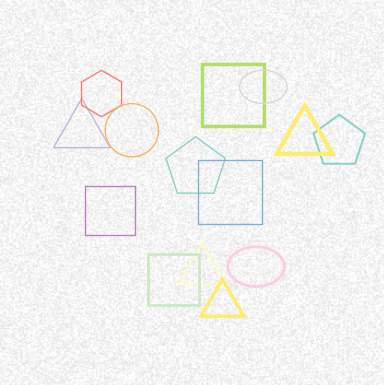[{"shape": "pentagon", "thickness": 1, "radius": 0.4, "center": [0.508, 0.564]}, {"shape": "pentagon", "thickness": 1.5, "radius": 0.35, "center": [0.881, 0.632]}, {"shape": "triangle", "thickness": 1, "radius": 0.36, "center": [0.525, 0.297]}, {"shape": "triangle", "thickness": 1, "radius": 0.43, "center": [0.213, 0.659]}, {"shape": "hexagon", "thickness": 1, "radius": 0.3, "center": [0.264, 0.757]}, {"shape": "square", "thickness": 1, "radius": 0.41, "center": [0.598, 0.501]}, {"shape": "circle", "thickness": 1, "radius": 0.35, "center": [0.342, 0.662]}, {"shape": "square", "thickness": 2.5, "radius": 0.4, "center": [0.604, 0.754]}, {"shape": "oval", "thickness": 2, "radius": 0.37, "center": [0.665, 0.308]}, {"shape": "oval", "thickness": 1, "radius": 0.31, "center": [0.684, 0.774]}, {"shape": "square", "thickness": 1, "radius": 0.32, "center": [0.285, 0.453]}, {"shape": "square", "thickness": 2, "radius": 0.33, "center": [0.451, 0.273]}, {"shape": "triangle", "thickness": 3, "radius": 0.42, "center": [0.791, 0.642]}, {"shape": "triangle", "thickness": 2.5, "radius": 0.32, "center": [0.578, 0.211]}]